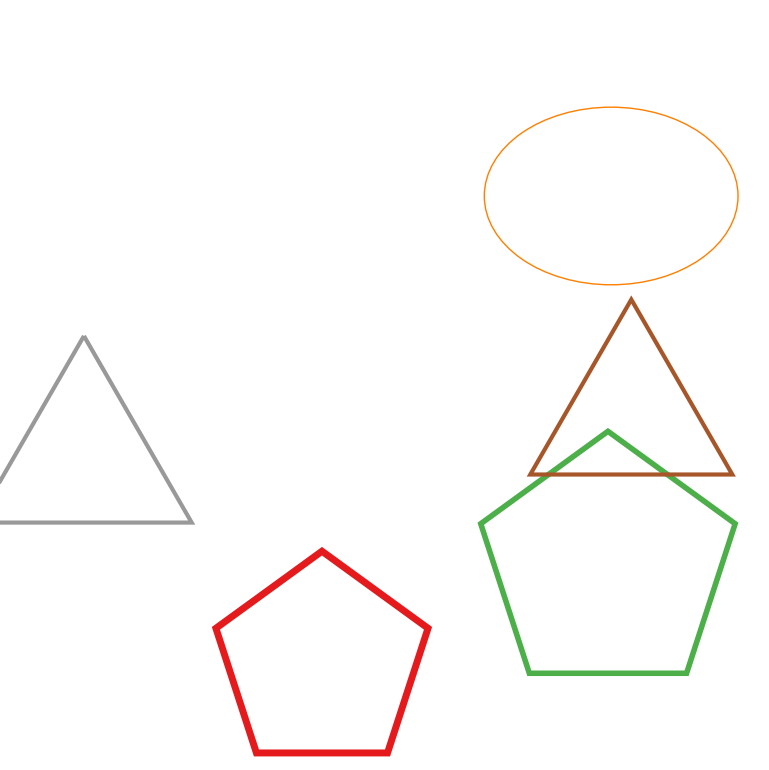[{"shape": "pentagon", "thickness": 2.5, "radius": 0.72, "center": [0.418, 0.139]}, {"shape": "pentagon", "thickness": 2, "radius": 0.87, "center": [0.79, 0.266]}, {"shape": "oval", "thickness": 0.5, "radius": 0.82, "center": [0.794, 0.745]}, {"shape": "triangle", "thickness": 1.5, "radius": 0.76, "center": [0.82, 0.459]}, {"shape": "triangle", "thickness": 1.5, "radius": 0.81, "center": [0.109, 0.402]}]